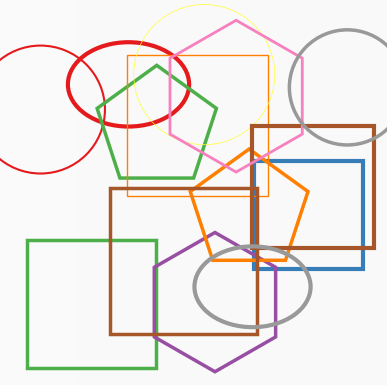[{"shape": "oval", "thickness": 3, "radius": 0.78, "center": [0.332, 0.781]}, {"shape": "circle", "thickness": 1.5, "radius": 0.83, "center": [0.105, 0.715]}, {"shape": "square", "thickness": 3, "radius": 0.7, "center": [0.796, 0.441]}, {"shape": "pentagon", "thickness": 2.5, "radius": 0.81, "center": [0.405, 0.668]}, {"shape": "square", "thickness": 2.5, "radius": 0.84, "center": [0.236, 0.211]}, {"shape": "hexagon", "thickness": 2.5, "radius": 0.9, "center": [0.555, 0.215]}, {"shape": "square", "thickness": 1, "radius": 0.91, "center": [0.511, 0.674]}, {"shape": "pentagon", "thickness": 2.5, "radius": 0.8, "center": [0.643, 0.453]}, {"shape": "circle", "thickness": 0.5, "radius": 0.91, "center": [0.527, 0.806]}, {"shape": "square", "thickness": 3, "radius": 0.79, "center": [0.807, 0.514]}, {"shape": "square", "thickness": 2.5, "radius": 0.95, "center": [0.473, 0.321]}, {"shape": "hexagon", "thickness": 2, "radius": 0.99, "center": [0.609, 0.75]}, {"shape": "oval", "thickness": 3, "radius": 0.75, "center": [0.652, 0.255]}, {"shape": "circle", "thickness": 2.5, "radius": 0.75, "center": [0.896, 0.773]}]